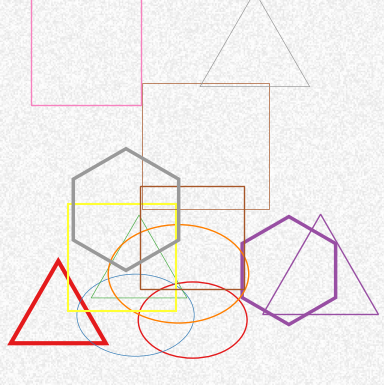[{"shape": "triangle", "thickness": 3, "radius": 0.71, "center": [0.151, 0.18]}, {"shape": "oval", "thickness": 1, "radius": 0.71, "center": [0.5, 0.169]}, {"shape": "oval", "thickness": 0.5, "radius": 0.76, "center": [0.352, 0.181]}, {"shape": "triangle", "thickness": 0.5, "radius": 0.72, "center": [0.361, 0.298]}, {"shape": "triangle", "thickness": 1, "radius": 0.87, "center": [0.833, 0.27]}, {"shape": "hexagon", "thickness": 2.5, "radius": 0.7, "center": [0.75, 0.297]}, {"shape": "oval", "thickness": 1, "radius": 0.91, "center": [0.464, 0.289]}, {"shape": "square", "thickness": 1.5, "radius": 0.69, "center": [0.317, 0.331]}, {"shape": "square", "thickness": 1, "radius": 0.67, "center": [0.499, 0.383]}, {"shape": "square", "thickness": 0.5, "radius": 0.82, "center": [0.533, 0.621]}, {"shape": "square", "thickness": 1, "radius": 0.72, "center": [0.224, 0.87]}, {"shape": "triangle", "thickness": 0.5, "radius": 0.82, "center": [0.662, 0.857]}, {"shape": "hexagon", "thickness": 2.5, "radius": 0.79, "center": [0.327, 0.456]}]